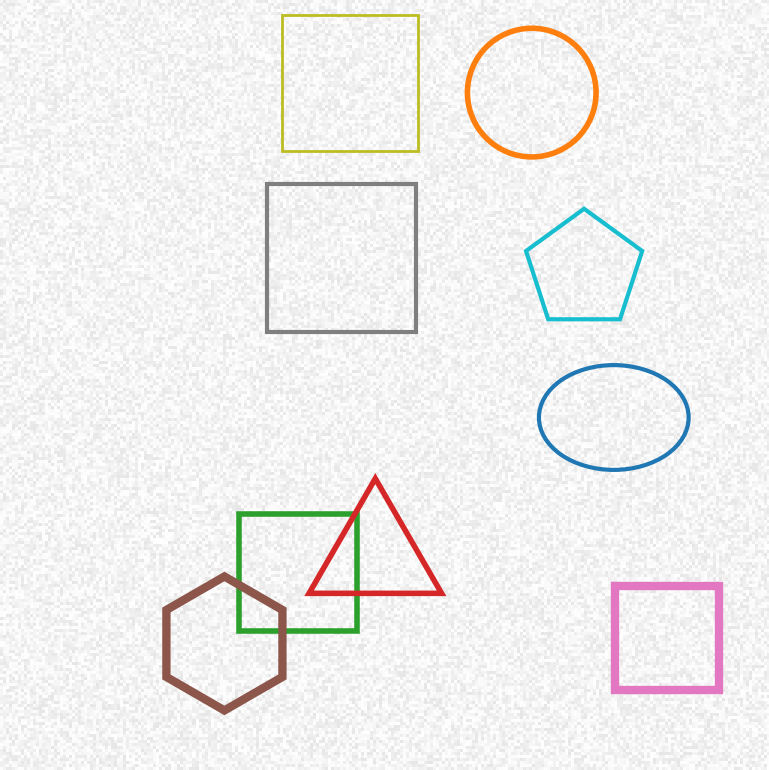[{"shape": "oval", "thickness": 1.5, "radius": 0.49, "center": [0.797, 0.458]}, {"shape": "circle", "thickness": 2, "radius": 0.42, "center": [0.691, 0.88]}, {"shape": "square", "thickness": 2, "radius": 0.38, "center": [0.387, 0.257]}, {"shape": "triangle", "thickness": 2, "radius": 0.5, "center": [0.487, 0.279]}, {"shape": "hexagon", "thickness": 3, "radius": 0.43, "center": [0.291, 0.164]}, {"shape": "square", "thickness": 3, "radius": 0.34, "center": [0.866, 0.171]}, {"shape": "square", "thickness": 1.5, "radius": 0.48, "center": [0.443, 0.665]}, {"shape": "square", "thickness": 1, "radius": 0.44, "center": [0.455, 0.893]}, {"shape": "pentagon", "thickness": 1.5, "radius": 0.4, "center": [0.759, 0.65]}]